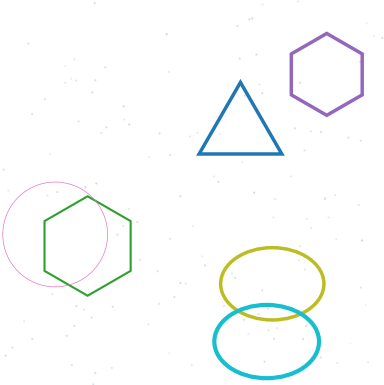[{"shape": "triangle", "thickness": 2.5, "radius": 0.62, "center": [0.625, 0.662]}, {"shape": "hexagon", "thickness": 1.5, "radius": 0.65, "center": [0.227, 0.361]}, {"shape": "hexagon", "thickness": 2.5, "radius": 0.53, "center": [0.849, 0.807]}, {"shape": "circle", "thickness": 0.5, "radius": 0.68, "center": [0.143, 0.391]}, {"shape": "oval", "thickness": 2.5, "radius": 0.67, "center": [0.707, 0.263]}, {"shape": "oval", "thickness": 3, "radius": 0.68, "center": [0.693, 0.113]}]